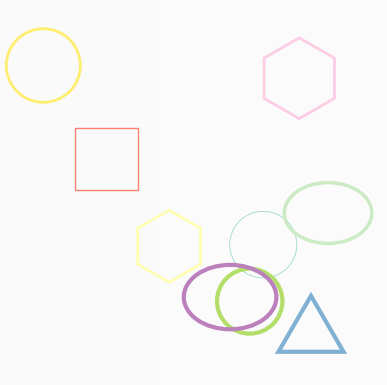[{"shape": "circle", "thickness": 0.5, "radius": 0.43, "center": [0.679, 0.365]}, {"shape": "hexagon", "thickness": 2, "radius": 0.47, "center": [0.436, 0.36]}, {"shape": "square", "thickness": 1, "radius": 0.41, "center": [0.275, 0.588]}, {"shape": "triangle", "thickness": 3, "radius": 0.48, "center": [0.803, 0.135]}, {"shape": "circle", "thickness": 3, "radius": 0.42, "center": [0.644, 0.218]}, {"shape": "hexagon", "thickness": 2, "radius": 0.52, "center": [0.772, 0.797]}, {"shape": "oval", "thickness": 3, "radius": 0.6, "center": [0.594, 0.228]}, {"shape": "oval", "thickness": 2.5, "radius": 0.56, "center": [0.847, 0.447]}, {"shape": "circle", "thickness": 2, "radius": 0.48, "center": [0.112, 0.83]}]